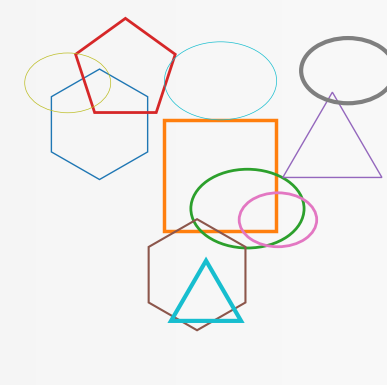[{"shape": "hexagon", "thickness": 1, "radius": 0.72, "center": [0.257, 0.677]}, {"shape": "square", "thickness": 2.5, "radius": 0.72, "center": [0.568, 0.543]}, {"shape": "oval", "thickness": 2, "radius": 0.73, "center": [0.639, 0.458]}, {"shape": "pentagon", "thickness": 2, "radius": 0.68, "center": [0.324, 0.817]}, {"shape": "triangle", "thickness": 1, "radius": 0.74, "center": [0.858, 0.613]}, {"shape": "hexagon", "thickness": 1.5, "radius": 0.72, "center": [0.509, 0.286]}, {"shape": "oval", "thickness": 2, "radius": 0.5, "center": [0.717, 0.429]}, {"shape": "oval", "thickness": 3, "radius": 0.6, "center": [0.898, 0.816]}, {"shape": "oval", "thickness": 0.5, "radius": 0.55, "center": [0.175, 0.785]}, {"shape": "oval", "thickness": 0.5, "radius": 0.72, "center": [0.569, 0.79]}, {"shape": "triangle", "thickness": 3, "radius": 0.52, "center": [0.532, 0.219]}]